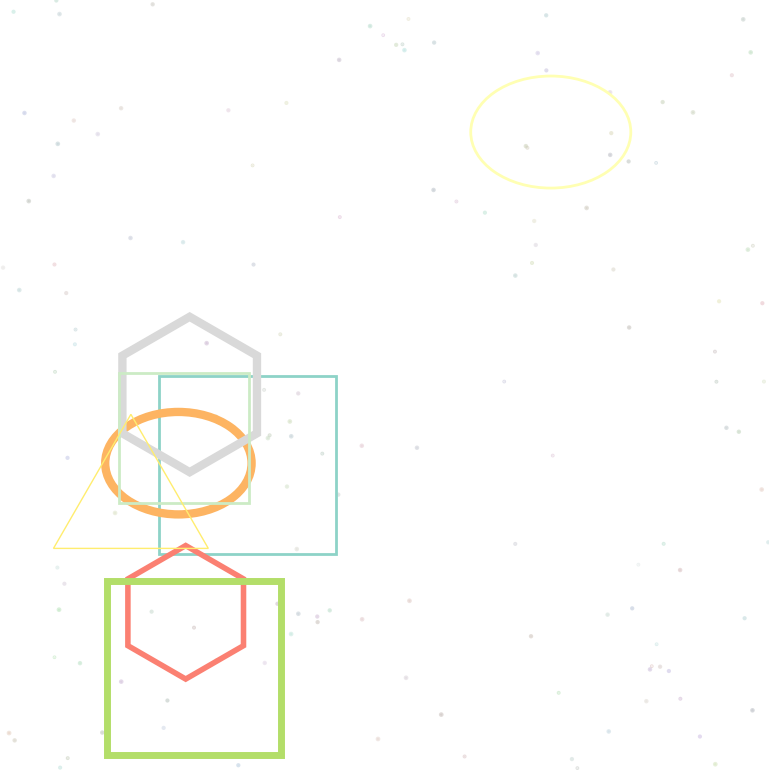[{"shape": "square", "thickness": 1, "radius": 0.58, "center": [0.321, 0.396]}, {"shape": "oval", "thickness": 1, "radius": 0.52, "center": [0.715, 0.828]}, {"shape": "hexagon", "thickness": 2, "radius": 0.43, "center": [0.241, 0.205]}, {"shape": "oval", "thickness": 3, "radius": 0.48, "center": [0.232, 0.398]}, {"shape": "square", "thickness": 2.5, "radius": 0.57, "center": [0.252, 0.133]}, {"shape": "hexagon", "thickness": 3, "radius": 0.5, "center": [0.246, 0.488]}, {"shape": "square", "thickness": 1, "radius": 0.42, "center": [0.239, 0.431]}, {"shape": "triangle", "thickness": 0.5, "radius": 0.58, "center": [0.17, 0.346]}]